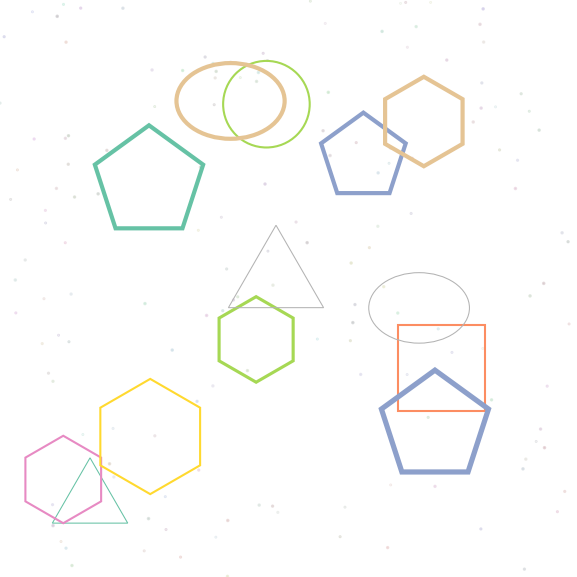[{"shape": "pentagon", "thickness": 2, "radius": 0.49, "center": [0.258, 0.684]}, {"shape": "triangle", "thickness": 0.5, "radius": 0.38, "center": [0.156, 0.131]}, {"shape": "square", "thickness": 1, "radius": 0.37, "center": [0.765, 0.362]}, {"shape": "pentagon", "thickness": 2, "radius": 0.39, "center": [0.629, 0.727]}, {"shape": "pentagon", "thickness": 2.5, "radius": 0.49, "center": [0.753, 0.261]}, {"shape": "hexagon", "thickness": 1, "radius": 0.38, "center": [0.11, 0.169]}, {"shape": "hexagon", "thickness": 1.5, "radius": 0.37, "center": [0.443, 0.411]}, {"shape": "circle", "thickness": 1, "radius": 0.37, "center": [0.461, 0.819]}, {"shape": "hexagon", "thickness": 1, "radius": 0.5, "center": [0.26, 0.243]}, {"shape": "hexagon", "thickness": 2, "radius": 0.39, "center": [0.734, 0.789]}, {"shape": "oval", "thickness": 2, "radius": 0.47, "center": [0.399, 0.824]}, {"shape": "oval", "thickness": 0.5, "radius": 0.44, "center": [0.726, 0.466]}, {"shape": "triangle", "thickness": 0.5, "radius": 0.48, "center": [0.478, 0.514]}]